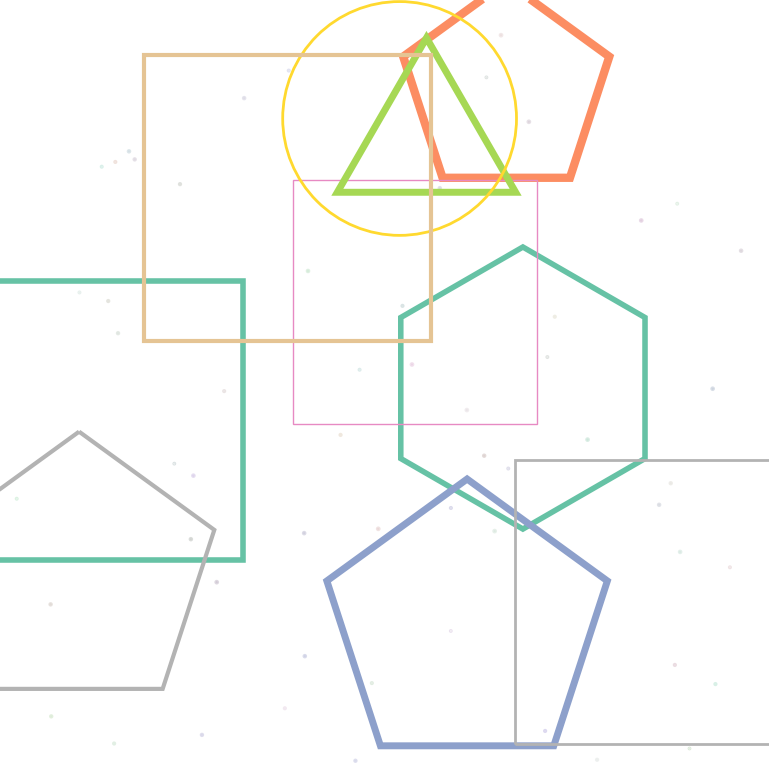[{"shape": "square", "thickness": 2, "radius": 0.91, "center": [0.133, 0.454]}, {"shape": "hexagon", "thickness": 2, "radius": 0.92, "center": [0.679, 0.496]}, {"shape": "pentagon", "thickness": 3, "radius": 0.7, "center": [0.657, 0.883]}, {"shape": "pentagon", "thickness": 2.5, "radius": 0.96, "center": [0.607, 0.186]}, {"shape": "square", "thickness": 0.5, "radius": 0.79, "center": [0.539, 0.608]}, {"shape": "triangle", "thickness": 2.5, "radius": 0.67, "center": [0.554, 0.817]}, {"shape": "circle", "thickness": 1, "radius": 0.76, "center": [0.519, 0.846]}, {"shape": "square", "thickness": 1.5, "radius": 0.93, "center": [0.373, 0.742]}, {"shape": "square", "thickness": 1, "radius": 0.92, "center": [0.853, 0.218]}, {"shape": "pentagon", "thickness": 1.5, "radius": 0.92, "center": [0.103, 0.255]}]